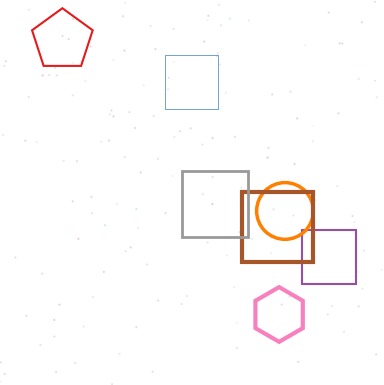[{"shape": "pentagon", "thickness": 1.5, "radius": 0.41, "center": [0.162, 0.896]}, {"shape": "square", "thickness": 0.5, "radius": 0.35, "center": [0.498, 0.787]}, {"shape": "square", "thickness": 1.5, "radius": 0.35, "center": [0.855, 0.332]}, {"shape": "circle", "thickness": 2.5, "radius": 0.37, "center": [0.74, 0.452]}, {"shape": "square", "thickness": 3, "radius": 0.46, "center": [0.721, 0.411]}, {"shape": "hexagon", "thickness": 3, "radius": 0.36, "center": [0.725, 0.183]}, {"shape": "square", "thickness": 2, "radius": 0.43, "center": [0.559, 0.47]}]